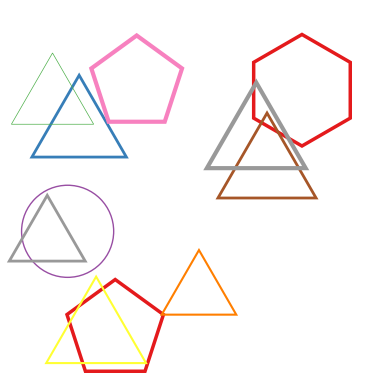[{"shape": "pentagon", "thickness": 2.5, "radius": 0.66, "center": [0.299, 0.142]}, {"shape": "hexagon", "thickness": 2.5, "radius": 0.72, "center": [0.784, 0.766]}, {"shape": "triangle", "thickness": 2, "radius": 0.71, "center": [0.206, 0.663]}, {"shape": "triangle", "thickness": 0.5, "radius": 0.62, "center": [0.136, 0.739]}, {"shape": "circle", "thickness": 1, "radius": 0.6, "center": [0.176, 0.399]}, {"shape": "triangle", "thickness": 1.5, "radius": 0.56, "center": [0.517, 0.239]}, {"shape": "triangle", "thickness": 1.5, "radius": 0.75, "center": [0.25, 0.132]}, {"shape": "triangle", "thickness": 2, "radius": 0.74, "center": [0.694, 0.559]}, {"shape": "pentagon", "thickness": 3, "radius": 0.62, "center": [0.355, 0.784]}, {"shape": "triangle", "thickness": 3, "radius": 0.74, "center": [0.666, 0.637]}, {"shape": "triangle", "thickness": 2, "radius": 0.57, "center": [0.123, 0.379]}]